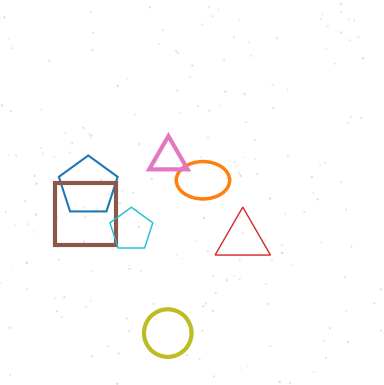[{"shape": "pentagon", "thickness": 1.5, "radius": 0.4, "center": [0.229, 0.516]}, {"shape": "oval", "thickness": 2.5, "radius": 0.35, "center": [0.527, 0.532]}, {"shape": "triangle", "thickness": 1, "radius": 0.42, "center": [0.631, 0.379]}, {"shape": "square", "thickness": 3, "radius": 0.4, "center": [0.222, 0.444]}, {"shape": "triangle", "thickness": 3, "radius": 0.29, "center": [0.437, 0.589]}, {"shape": "circle", "thickness": 3, "radius": 0.31, "center": [0.436, 0.135]}, {"shape": "pentagon", "thickness": 1, "radius": 0.29, "center": [0.341, 0.403]}]